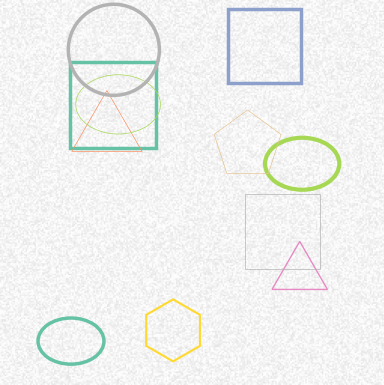[{"shape": "oval", "thickness": 2.5, "radius": 0.43, "center": [0.184, 0.114]}, {"shape": "square", "thickness": 2.5, "radius": 0.56, "center": [0.293, 0.727]}, {"shape": "triangle", "thickness": 0.5, "radius": 0.53, "center": [0.278, 0.659]}, {"shape": "square", "thickness": 2.5, "radius": 0.48, "center": [0.687, 0.88]}, {"shape": "triangle", "thickness": 1, "radius": 0.42, "center": [0.778, 0.29]}, {"shape": "oval", "thickness": 0.5, "radius": 0.55, "center": [0.307, 0.729]}, {"shape": "oval", "thickness": 3, "radius": 0.48, "center": [0.785, 0.575]}, {"shape": "hexagon", "thickness": 1.5, "radius": 0.4, "center": [0.45, 0.142]}, {"shape": "pentagon", "thickness": 0.5, "radius": 0.46, "center": [0.643, 0.623]}, {"shape": "circle", "thickness": 2.5, "radius": 0.59, "center": [0.296, 0.871]}, {"shape": "square", "thickness": 0.5, "radius": 0.49, "center": [0.733, 0.4]}]